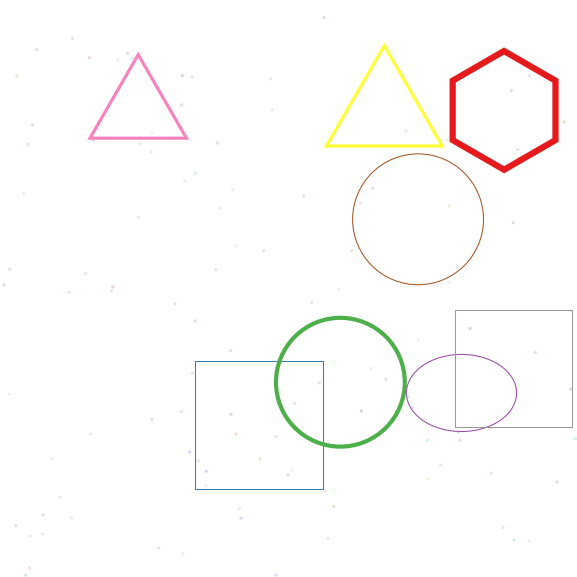[{"shape": "hexagon", "thickness": 3, "radius": 0.51, "center": [0.873, 0.808]}, {"shape": "square", "thickness": 0.5, "radius": 0.56, "center": [0.448, 0.263]}, {"shape": "circle", "thickness": 2, "radius": 0.56, "center": [0.589, 0.337]}, {"shape": "oval", "thickness": 0.5, "radius": 0.48, "center": [0.799, 0.319]}, {"shape": "triangle", "thickness": 1.5, "radius": 0.58, "center": [0.666, 0.804]}, {"shape": "circle", "thickness": 0.5, "radius": 0.57, "center": [0.724, 0.619]}, {"shape": "triangle", "thickness": 1.5, "radius": 0.48, "center": [0.239, 0.808]}, {"shape": "square", "thickness": 0.5, "radius": 0.5, "center": [0.889, 0.361]}]